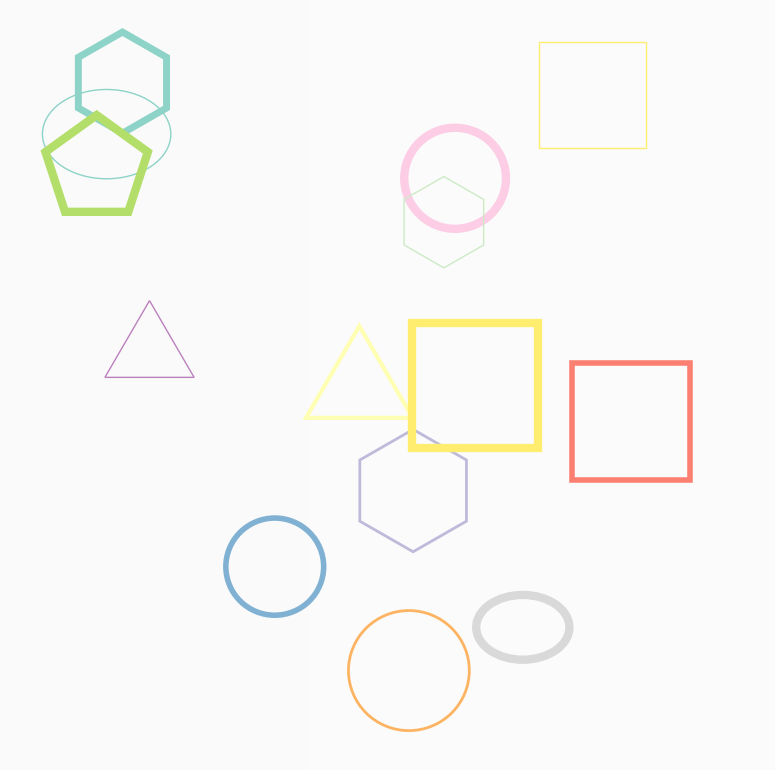[{"shape": "oval", "thickness": 0.5, "radius": 0.41, "center": [0.138, 0.826]}, {"shape": "hexagon", "thickness": 2.5, "radius": 0.33, "center": [0.158, 0.893]}, {"shape": "triangle", "thickness": 1.5, "radius": 0.4, "center": [0.464, 0.497]}, {"shape": "hexagon", "thickness": 1, "radius": 0.4, "center": [0.533, 0.363]}, {"shape": "square", "thickness": 2, "radius": 0.38, "center": [0.815, 0.452]}, {"shape": "circle", "thickness": 2, "radius": 0.32, "center": [0.355, 0.264]}, {"shape": "circle", "thickness": 1, "radius": 0.39, "center": [0.528, 0.129]}, {"shape": "pentagon", "thickness": 3, "radius": 0.35, "center": [0.125, 0.781]}, {"shape": "circle", "thickness": 3, "radius": 0.33, "center": [0.587, 0.768]}, {"shape": "oval", "thickness": 3, "radius": 0.3, "center": [0.675, 0.185]}, {"shape": "triangle", "thickness": 0.5, "radius": 0.33, "center": [0.193, 0.543]}, {"shape": "hexagon", "thickness": 0.5, "radius": 0.3, "center": [0.573, 0.711]}, {"shape": "square", "thickness": 3, "radius": 0.41, "center": [0.613, 0.499]}, {"shape": "square", "thickness": 0.5, "radius": 0.35, "center": [0.764, 0.877]}]